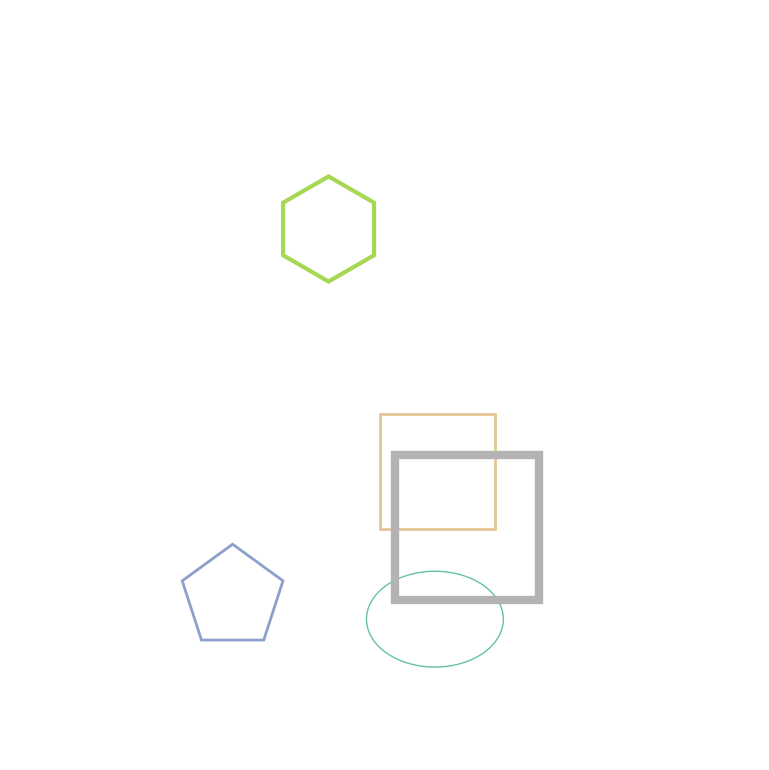[{"shape": "oval", "thickness": 0.5, "radius": 0.44, "center": [0.565, 0.196]}, {"shape": "pentagon", "thickness": 1, "radius": 0.34, "center": [0.302, 0.224]}, {"shape": "hexagon", "thickness": 1.5, "radius": 0.34, "center": [0.427, 0.703]}, {"shape": "square", "thickness": 1, "radius": 0.37, "center": [0.568, 0.387]}, {"shape": "square", "thickness": 3, "radius": 0.47, "center": [0.607, 0.315]}]